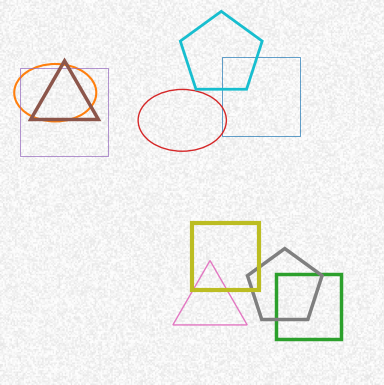[{"shape": "square", "thickness": 0.5, "radius": 0.51, "center": [0.679, 0.749]}, {"shape": "oval", "thickness": 1.5, "radius": 0.53, "center": [0.144, 0.759]}, {"shape": "square", "thickness": 2.5, "radius": 0.43, "center": [0.801, 0.204]}, {"shape": "oval", "thickness": 1, "radius": 0.57, "center": [0.473, 0.687]}, {"shape": "square", "thickness": 0.5, "radius": 0.57, "center": [0.166, 0.71]}, {"shape": "triangle", "thickness": 2.5, "radius": 0.51, "center": [0.168, 0.74]}, {"shape": "triangle", "thickness": 1, "radius": 0.56, "center": [0.546, 0.212]}, {"shape": "pentagon", "thickness": 2.5, "radius": 0.51, "center": [0.74, 0.253]}, {"shape": "square", "thickness": 3, "radius": 0.43, "center": [0.586, 0.333]}, {"shape": "pentagon", "thickness": 2, "radius": 0.56, "center": [0.575, 0.859]}]